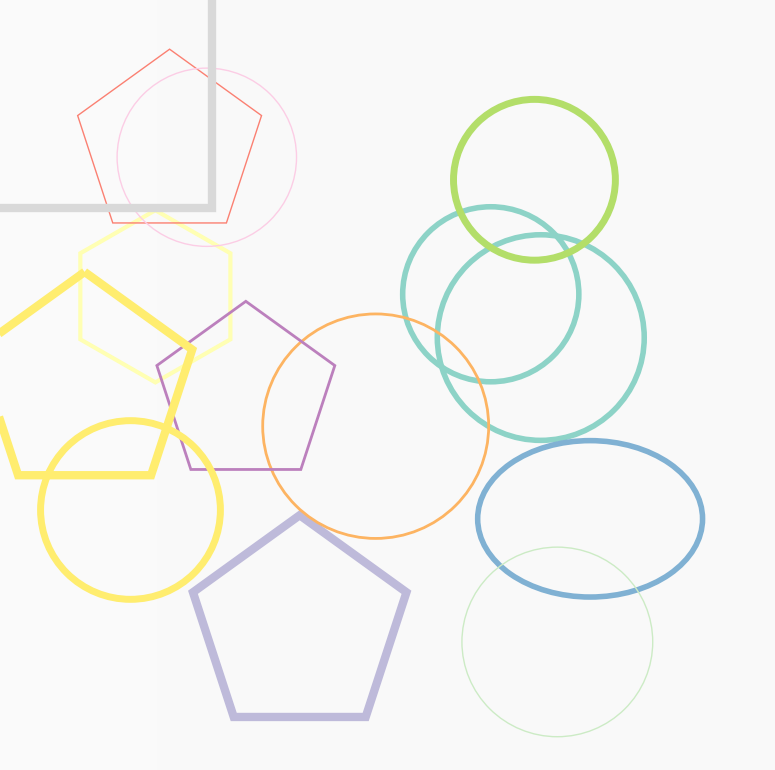[{"shape": "circle", "thickness": 2, "radius": 0.67, "center": [0.698, 0.562]}, {"shape": "circle", "thickness": 2, "radius": 0.57, "center": [0.633, 0.618]}, {"shape": "hexagon", "thickness": 1.5, "radius": 0.56, "center": [0.2, 0.615]}, {"shape": "pentagon", "thickness": 3, "radius": 0.72, "center": [0.387, 0.186]}, {"shape": "pentagon", "thickness": 0.5, "radius": 0.62, "center": [0.219, 0.811]}, {"shape": "oval", "thickness": 2, "radius": 0.73, "center": [0.761, 0.326]}, {"shape": "circle", "thickness": 1, "radius": 0.73, "center": [0.485, 0.447]}, {"shape": "circle", "thickness": 2.5, "radius": 0.52, "center": [0.69, 0.767]}, {"shape": "circle", "thickness": 0.5, "radius": 0.58, "center": [0.267, 0.796]}, {"shape": "square", "thickness": 3, "radius": 0.72, "center": [0.13, 0.873]}, {"shape": "pentagon", "thickness": 1, "radius": 0.6, "center": [0.317, 0.488]}, {"shape": "circle", "thickness": 0.5, "radius": 0.62, "center": [0.719, 0.166]}, {"shape": "circle", "thickness": 2.5, "radius": 0.58, "center": [0.168, 0.338]}, {"shape": "pentagon", "thickness": 3, "radius": 0.73, "center": [0.109, 0.501]}]